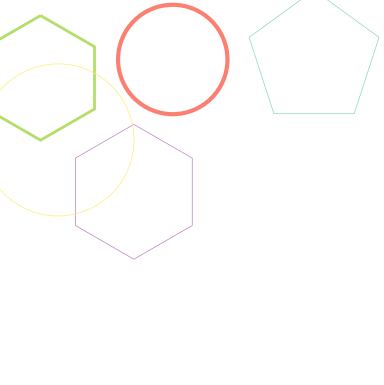[{"shape": "pentagon", "thickness": 0.5, "radius": 0.89, "center": [0.816, 0.848]}, {"shape": "circle", "thickness": 3, "radius": 0.71, "center": [0.449, 0.846]}, {"shape": "hexagon", "thickness": 2, "radius": 0.81, "center": [0.105, 0.798]}, {"shape": "hexagon", "thickness": 0.5, "radius": 0.88, "center": [0.348, 0.502]}, {"shape": "circle", "thickness": 0.5, "radius": 0.99, "center": [0.151, 0.637]}]